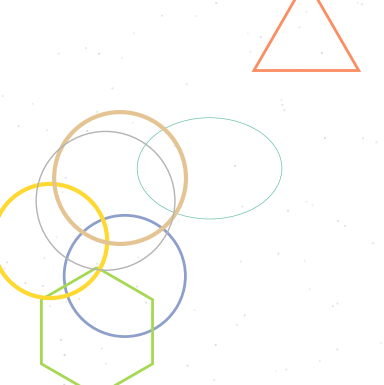[{"shape": "oval", "thickness": 0.5, "radius": 0.94, "center": [0.544, 0.563]}, {"shape": "triangle", "thickness": 2, "radius": 0.79, "center": [0.796, 0.895]}, {"shape": "circle", "thickness": 2, "radius": 0.79, "center": [0.324, 0.283]}, {"shape": "hexagon", "thickness": 2, "radius": 0.83, "center": [0.252, 0.138]}, {"shape": "circle", "thickness": 3, "radius": 0.74, "center": [0.13, 0.374]}, {"shape": "circle", "thickness": 3, "radius": 0.86, "center": [0.312, 0.538]}, {"shape": "circle", "thickness": 1, "radius": 0.9, "center": [0.274, 0.478]}]